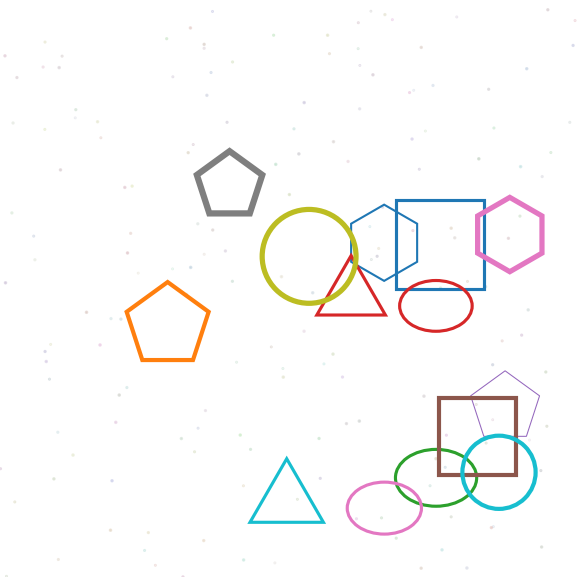[{"shape": "square", "thickness": 1.5, "radius": 0.38, "center": [0.762, 0.576]}, {"shape": "hexagon", "thickness": 1, "radius": 0.33, "center": [0.665, 0.579]}, {"shape": "pentagon", "thickness": 2, "radius": 0.37, "center": [0.29, 0.436]}, {"shape": "oval", "thickness": 1.5, "radius": 0.35, "center": [0.755, 0.172]}, {"shape": "triangle", "thickness": 1.5, "radius": 0.34, "center": [0.608, 0.488]}, {"shape": "oval", "thickness": 1.5, "radius": 0.31, "center": [0.755, 0.469]}, {"shape": "pentagon", "thickness": 0.5, "radius": 0.31, "center": [0.875, 0.294]}, {"shape": "square", "thickness": 2, "radius": 0.33, "center": [0.826, 0.243]}, {"shape": "hexagon", "thickness": 2.5, "radius": 0.32, "center": [0.883, 0.593]}, {"shape": "oval", "thickness": 1.5, "radius": 0.32, "center": [0.666, 0.119]}, {"shape": "pentagon", "thickness": 3, "radius": 0.3, "center": [0.398, 0.678]}, {"shape": "circle", "thickness": 2.5, "radius": 0.41, "center": [0.535, 0.555]}, {"shape": "circle", "thickness": 2, "radius": 0.32, "center": [0.864, 0.181]}, {"shape": "triangle", "thickness": 1.5, "radius": 0.37, "center": [0.496, 0.131]}]